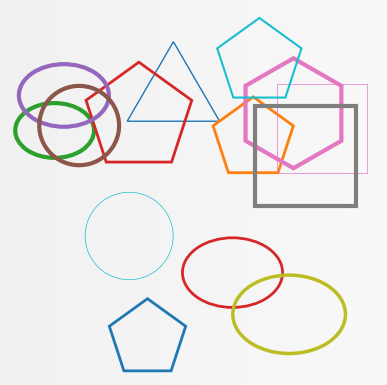[{"shape": "pentagon", "thickness": 2, "radius": 0.52, "center": [0.381, 0.121]}, {"shape": "triangle", "thickness": 1, "radius": 0.69, "center": [0.447, 0.754]}, {"shape": "pentagon", "thickness": 2, "radius": 0.54, "center": [0.653, 0.64]}, {"shape": "oval", "thickness": 3, "radius": 0.51, "center": [0.141, 0.661]}, {"shape": "oval", "thickness": 2, "radius": 0.65, "center": [0.6, 0.292]}, {"shape": "pentagon", "thickness": 2, "radius": 0.72, "center": [0.358, 0.695]}, {"shape": "oval", "thickness": 3, "radius": 0.58, "center": [0.165, 0.752]}, {"shape": "circle", "thickness": 3, "radius": 0.52, "center": [0.204, 0.674]}, {"shape": "hexagon", "thickness": 3, "radius": 0.71, "center": [0.757, 0.706]}, {"shape": "square", "thickness": 0.5, "radius": 0.58, "center": [0.831, 0.667]}, {"shape": "square", "thickness": 3, "radius": 0.65, "center": [0.788, 0.595]}, {"shape": "oval", "thickness": 2.5, "radius": 0.73, "center": [0.746, 0.184]}, {"shape": "circle", "thickness": 0.5, "radius": 0.57, "center": [0.333, 0.387]}, {"shape": "pentagon", "thickness": 1.5, "radius": 0.57, "center": [0.669, 0.839]}]